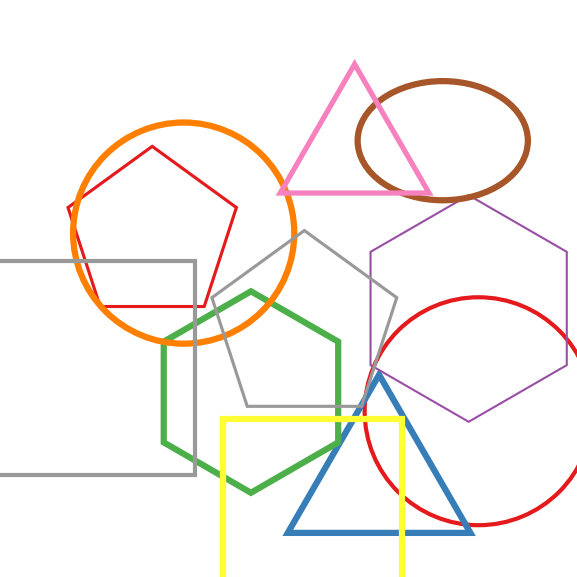[{"shape": "circle", "thickness": 2, "radius": 0.99, "center": [0.829, 0.287]}, {"shape": "pentagon", "thickness": 1.5, "radius": 0.77, "center": [0.264, 0.592]}, {"shape": "triangle", "thickness": 3, "radius": 0.91, "center": [0.656, 0.168]}, {"shape": "hexagon", "thickness": 3, "radius": 0.87, "center": [0.435, 0.32]}, {"shape": "hexagon", "thickness": 1, "radius": 0.98, "center": [0.812, 0.465]}, {"shape": "circle", "thickness": 3, "radius": 0.96, "center": [0.318, 0.596]}, {"shape": "square", "thickness": 3, "radius": 0.78, "center": [0.541, 0.118]}, {"shape": "oval", "thickness": 3, "radius": 0.74, "center": [0.767, 0.756]}, {"shape": "triangle", "thickness": 2.5, "radius": 0.74, "center": [0.614, 0.739]}, {"shape": "pentagon", "thickness": 1.5, "radius": 0.84, "center": [0.527, 0.432]}, {"shape": "square", "thickness": 2, "radius": 0.93, "center": [0.152, 0.362]}]